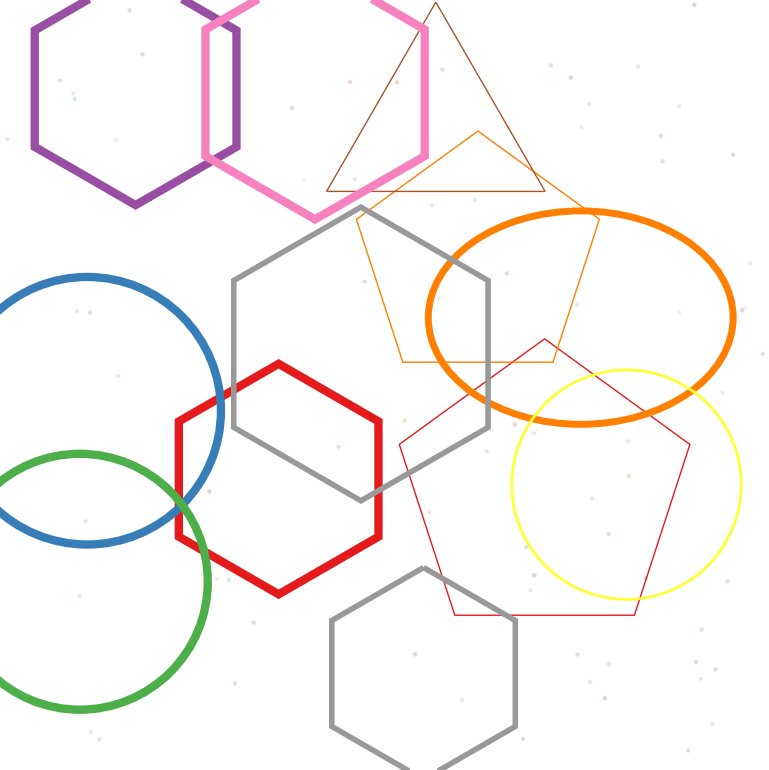[{"shape": "hexagon", "thickness": 3, "radius": 0.75, "center": [0.362, 0.378]}, {"shape": "pentagon", "thickness": 0.5, "radius": 0.99, "center": [0.707, 0.362]}, {"shape": "circle", "thickness": 3, "radius": 0.87, "center": [0.113, 0.467]}, {"shape": "circle", "thickness": 3, "radius": 0.83, "center": [0.104, 0.244]}, {"shape": "hexagon", "thickness": 3, "radius": 0.76, "center": [0.176, 0.885]}, {"shape": "oval", "thickness": 2.5, "radius": 0.99, "center": [0.754, 0.588]}, {"shape": "pentagon", "thickness": 0.5, "radius": 0.83, "center": [0.621, 0.664]}, {"shape": "circle", "thickness": 1, "radius": 0.75, "center": [0.814, 0.371]}, {"shape": "triangle", "thickness": 0.5, "radius": 0.82, "center": [0.566, 0.833]}, {"shape": "hexagon", "thickness": 3, "radius": 0.82, "center": [0.409, 0.879]}, {"shape": "hexagon", "thickness": 2, "radius": 0.95, "center": [0.469, 0.54]}, {"shape": "hexagon", "thickness": 2, "radius": 0.69, "center": [0.55, 0.125]}]